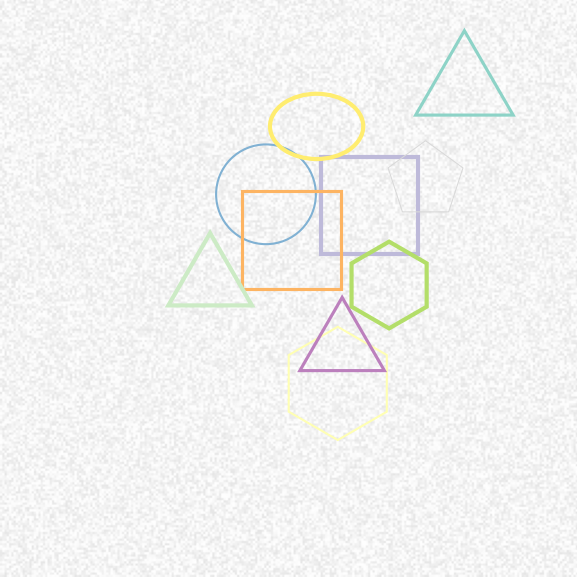[{"shape": "triangle", "thickness": 1.5, "radius": 0.49, "center": [0.804, 0.849]}, {"shape": "hexagon", "thickness": 1, "radius": 0.49, "center": [0.585, 0.335]}, {"shape": "square", "thickness": 2, "radius": 0.42, "center": [0.64, 0.644]}, {"shape": "circle", "thickness": 1, "radius": 0.43, "center": [0.461, 0.663]}, {"shape": "square", "thickness": 1.5, "radius": 0.43, "center": [0.505, 0.583]}, {"shape": "hexagon", "thickness": 2, "radius": 0.38, "center": [0.674, 0.506]}, {"shape": "pentagon", "thickness": 0.5, "radius": 0.34, "center": [0.737, 0.687]}, {"shape": "triangle", "thickness": 1.5, "radius": 0.42, "center": [0.592, 0.4]}, {"shape": "triangle", "thickness": 2, "radius": 0.42, "center": [0.364, 0.512]}, {"shape": "oval", "thickness": 2, "radius": 0.4, "center": [0.548, 0.78]}]